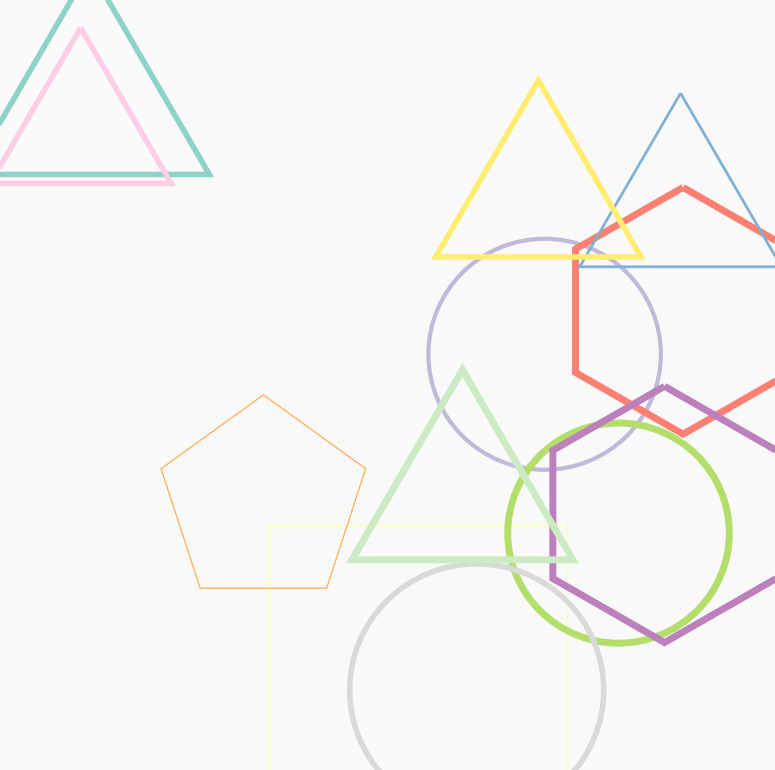[{"shape": "triangle", "thickness": 2, "radius": 0.89, "center": [0.116, 0.863]}, {"shape": "square", "thickness": 0.5, "radius": 0.97, "center": [0.539, 0.125]}, {"shape": "circle", "thickness": 1.5, "radius": 0.75, "center": [0.703, 0.54]}, {"shape": "hexagon", "thickness": 2.5, "radius": 0.8, "center": [0.881, 0.596]}, {"shape": "triangle", "thickness": 1, "radius": 0.75, "center": [0.878, 0.729]}, {"shape": "pentagon", "thickness": 0.5, "radius": 0.69, "center": [0.34, 0.348]}, {"shape": "circle", "thickness": 2.5, "radius": 0.71, "center": [0.798, 0.308]}, {"shape": "triangle", "thickness": 2, "radius": 0.67, "center": [0.104, 0.829]}, {"shape": "circle", "thickness": 2, "radius": 0.82, "center": [0.615, 0.104]}, {"shape": "hexagon", "thickness": 2.5, "radius": 0.83, "center": [0.857, 0.332]}, {"shape": "triangle", "thickness": 2.5, "radius": 0.82, "center": [0.597, 0.355]}, {"shape": "triangle", "thickness": 2, "radius": 0.76, "center": [0.695, 0.743]}]